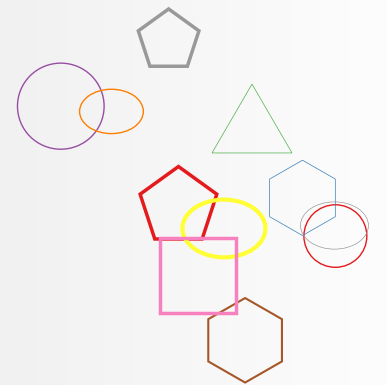[{"shape": "pentagon", "thickness": 2.5, "radius": 0.52, "center": [0.461, 0.463]}, {"shape": "circle", "thickness": 1, "radius": 0.41, "center": [0.865, 0.387]}, {"shape": "hexagon", "thickness": 0.5, "radius": 0.49, "center": [0.781, 0.486]}, {"shape": "triangle", "thickness": 0.5, "radius": 0.6, "center": [0.65, 0.662]}, {"shape": "circle", "thickness": 1, "radius": 0.56, "center": [0.157, 0.724]}, {"shape": "oval", "thickness": 1, "radius": 0.41, "center": [0.288, 0.711]}, {"shape": "oval", "thickness": 3, "radius": 0.54, "center": [0.578, 0.407]}, {"shape": "hexagon", "thickness": 1.5, "radius": 0.55, "center": [0.633, 0.116]}, {"shape": "square", "thickness": 2.5, "radius": 0.49, "center": [0.511, 0.284]}, {"shape": "oval", "thickness": 0.5, "radius": 0.44, "center": [0.863, 0.414]}, {"shape": "pentagon", "thickness": 2.5, "radius": 0.41, "center": [0.435, 0.894]}]